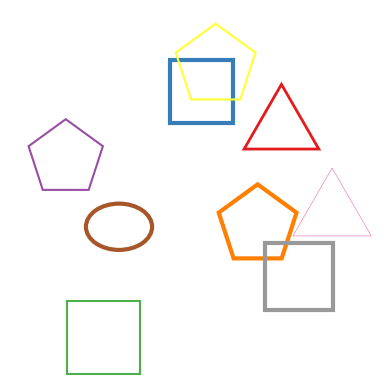[{"shape": "triangle", "thickness": 2, "radius": 0.56, "center": [0.731, 0.669]}, {"shape": "square", "thickness": 3, "radius": 0.41, "center": [0.524, 0.762]}, {"shape": "square", "thickness": 1.5, "radius": 0.47, "center": [0.268, 0.123]}, {"shape": "pentagon", "thickness": 1.5, "radius": 0.51, "center": [0.171, 0.589]}, {"shape": "pentagon", "thickness": 3, "radius": 0.53, "center": [0.669, 0.415]}, {"shape": "pentagon", "thickness": 1.5, "radius": 0.54, "center": [0.56, 0.83]}, {"shape": "oval", "thickness": 3, "radius": 0.43, "center": [0.309, 0.411]}, {"shape": "triangle", "thickness": 0.5, "radius": 0.59, "center": [0.863, 0.446]}, {"shape": "square", "thickness": 3, "radius": 0.44, "center": [0.777, 0.282]}]